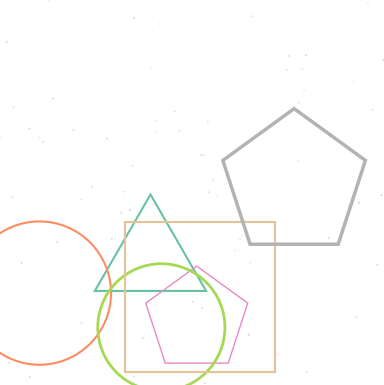[{"shape": "triangle", "thickness": 1.5, "radius": 0.83, "center": [0.391, 0.328]}, {"shape": "circle", "thickness": 1.5, "radius": 0.93, "center": [0.102, 0.239]}, {"shape": "pentagon", "thickness": 1, "radius": 0.7, "center": [0.511, 0.17]}, {"shape": "circle", "thickness": 2, "radius": 0.83, "center": [0.419, 0.15]}, {"shape": "square", "thickness": 1.5, "radius": 0.97, "center": [0.519, 0.229]}, {"shape": "pentagon", "thickness": 2.5, "radius": 0.97, "center": [0.764, 0.523]}]